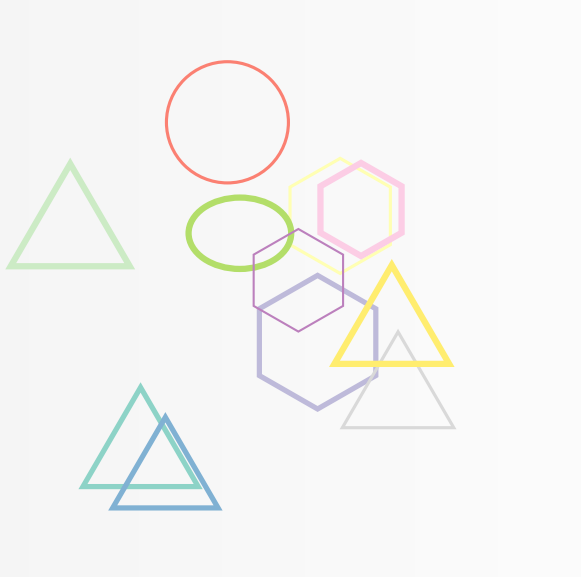[{"shape": "triangle", "thickness": 2.5, "radius": 0.57, "center": [0.242, 0.214]}, {"shape": "hexagon", "thickness": 1.5, "radius": 0.5, "center": [0.585, 0.625]}, {"shape": "hexagon", "thickness": 2.5, "radius": 0.58, "center": [0.546, 0.407]}, {"shape": "circle", "thickness": 1.5, "radius": 0.52, "center": [0.391, 0.787]}, {"shape": "triangle", "thickness": 2.5, "radius": 0.52, "center": [0.285, 0.172]}, {"shape": "oval", "thickness": 3, "radius": 0.44, "center": [0.413, 0.595]}, {"shape": "hexagon", "thickness": 3, "radius": 0.4, "center": [0.621, 0.636]}, {"shape": "triangle", "thickness": 1.5, "radius": 0.55, "center": [0.685, 0.314]}, {"shape": "hexagon", "thickness": 1, "radius": 0.44, "center": [0.513, 0.514]}, {"shape": "triangle", "thickness": 3, "radius": 0.59, "center": [0.121, 0.597]}, {"shape": "triangle", "thickness": 3, "radius": 0.57, "center": [0.674, 0.426]}]